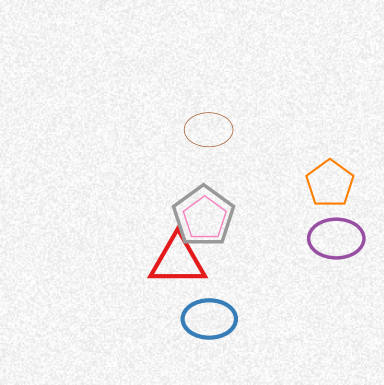[{"shape": "triangle", "thickness": 3, "radius": 0.41, "center": [0.461, 0.323]}, {"shape": "oval", "thickness": 3, "radius": 0.35, "center": [0.544, 0.171]}, {"shape": "oval", "thickness": 2.5, "radius": 0.36, "center": [0.873, 0.38]}, {"shape": "pentagon", "thickness": 1.5, "radius": 0.32, "center": [0.857, 0.523]}, {"shape": "oval", "thickness": 0.5, "radius": 0.32, "center": [0.542, 0.663]}, {"shape": "pentagon", "thickness": 1, "radius": 0.29, "center": [0.532, 0.433]}, {"shape": "pentagon", "thickness": 2.5, "radius": 0.41, "center": [0.529, 0.438]}]